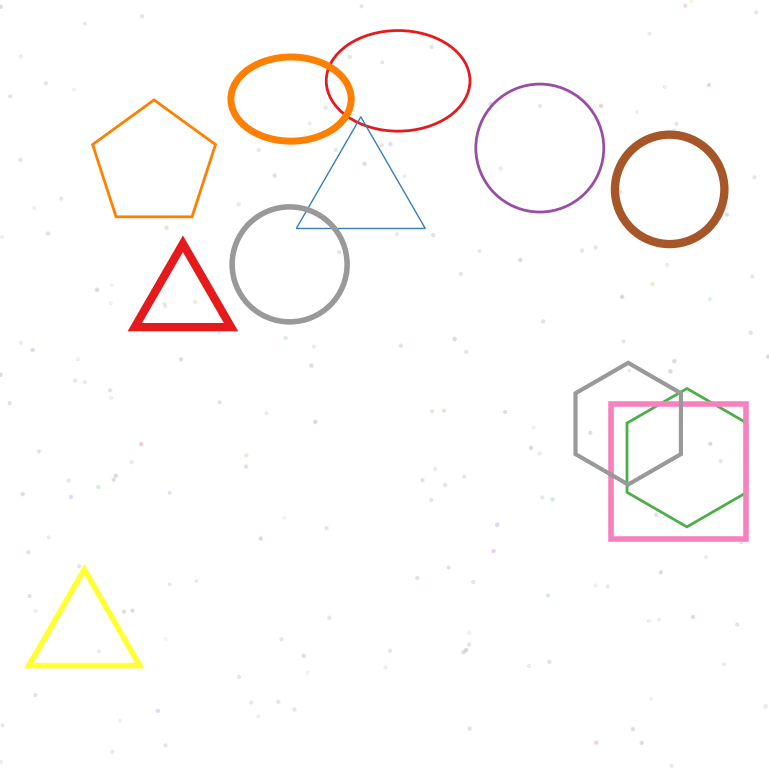[{"shape": "triangle", "thickness": 3, "radius": 0.36, "center": [0.238, 0.611]}, {"shape": "oval", "thickness": 1, "radius": 0.47, "center": [0.517, 0.895]}, {"shape": "triangle", "thickness": 0.5, "radius": 0.48, "center": [0.469, 0.752]}, {"shape": "hexagon", "thickness": 1, "radius": 0.45, "center": [0.892, 0.406]}, {"shape": "circle", "thickness": 1, "radius": 0.42, "center": [0.701, 0.808]}, {"shape": "oval", "thickness": 2.5, "radius": 0.39, "center": [0.378, 0.871]}, {"shape": "pentagon", "thickness": 1, "radius": 0.42, "center": [0.2, 0.786]}, {"shape": "triangle", "thickness": 2, "radius": 0.42, "center": [0.11, 0.177]}, {"shape": "circle", "thickness": 3, "radius": 0.36, "center": [0.87, 0.754]}, {"shape": "square", "thickness": 2, "radius": 0.44, "center": [0.881, 0.388]}, {"shape": "circle", "thickness": 2, "radius": 0.37, "center": [0.376, 0.657]}, {"shape": "hexagon", "thickness": 1.5, "radius": 0.4, "center": [0.816, 0.45]}]